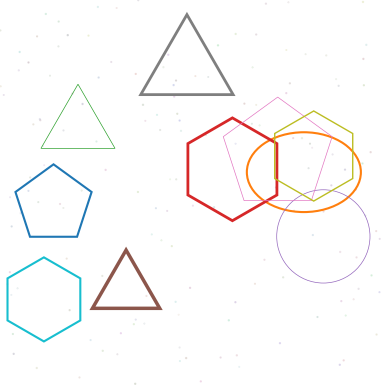[{"shape": "pentagon", "thickness": 1.5, "radius": 0.52, "center": [0.139, 0.469]}, {"shape": "oval", "thickness": 1.5, "radius": 0.74, "center": [0.789, 0.553]}, {"shape": "triangle", "thickness": 0.5, "radius": 0.56, "center": [0.203, 0.67]}, {"shape": "hexagon", "thickness": 2, "radius": 0.67, "center": [0.604, 0.56]}, {"shape": "circle", "thickness": 0.5, "radius": 0.61, "center": [0.84, 0.386]}, {"shape": "triangle", "thickness": 2.5, "radius": 0.5, "center": [0.327, 0.25]}, {"shape": "pentagon", "thickness": 0.5, "radius": 0.74, "center": [0.721, 0.599]}, {"shape": "triangle", "thickness": 2, "radius": 0.69, "center": [0.486, 0.823]}, {"shape": "hexagon", "thickness": 1, "radius": 0.58, "center": [0.815, 0.595]}, {"shape": "hexagon", "thickness": 1.5, "radius": 0.55, "center": [0.114, 0.222]}]